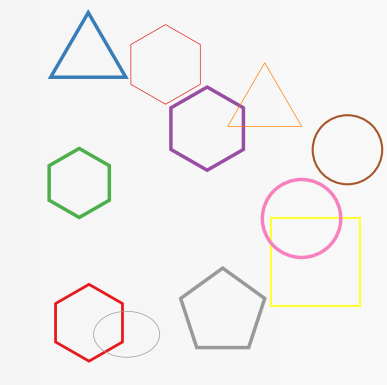[{"shape": "hexagon", "thickness": 0.5, "radius": 0.52, "center": [0.427, 0.833]}, {"shape": "hexagon", "thickness": 2, "radius": 0.5, "center": [0.23, 0.162]}, {"shape": "triangle", "thickness": 2.5, "radius": 0.56, "center": [0.228, 0.855]}, {"shape": "hexagon", "thickness": 2.5, "radius": 0.45, "center": [0.204, 0.525]}, {"shape": "hexagon", "thickness": 2.5, "radius": 0.54, "center": [0.535, 0.666]}, {"shape": "triangle", "thickness": 0.5, "radius": 0.55, "center": [0.683, 0.727]}, {"shape": "square", "thickness": 1.5, "radius": 0.57, "center": [0.814, 0.32]}, {"shape": "circle", "thickness": 1.5, "radius": 0.45, "center": [0.897, 0.611]}, {"shape": "circle", "thickness": 2.5, "radius": 0.51, "center": [0.778, 0.432]}, {"shape": "pentagon", "thickness": 2.5, "radius": 0.57, "center": [0.575, 0.19]}, {"shape": "oval", "thickness": 0.5, "radius": 0.43, "center": [0.327, 0.132]}]